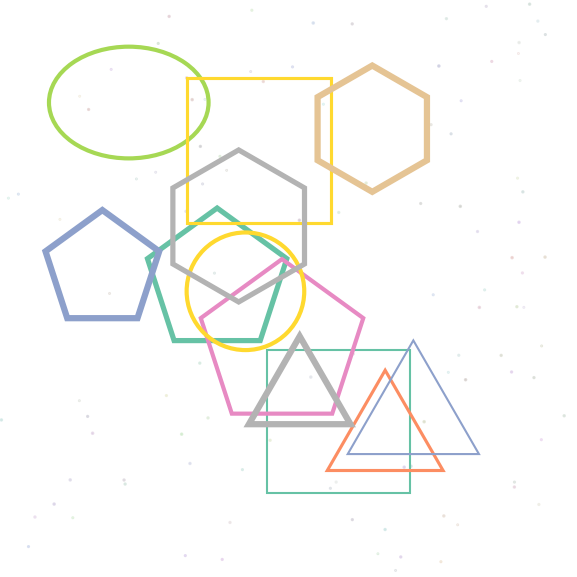[{"shape": "pentagon", "thickness": 2.5, "radius": 0.63, "center": [0.376, 0.512]}, {"shape": "square", "thickness": 1, "radius": 0.62, "center": [0.586, 0.269]}, {"shape": "triangle", "thickness": 1.5, "radius": 0.58, "center": [0.667, 0.242]}, {"shape": "triangle", "thickness": 1, "radius": 0.66, "center": [0.716, 0.278]}, {"shape": "pentagon", "thickness": 3, "radius": 0.52, "center": [0.177, 0.532]}, {"shape": "pentagon", "thickness": 2, "radius": 0.74, "center": [0.488, 0.403]}, {"shape": "oval", "thickness": 2, "radius": 0.69, "center": [0.223, 0.822]}, {"shape": "circle", "thickness": 2, "radius": 0.51, "center": [0.425, 0.495]}, {"shape": "square", "thickness": 1.5, "radius": 0.63, "center": [0.449, 0.738]}, {"shape": "hexagon", "thickness": 3, "radius": 0.55, "center": [0.645, 0.776]}, {"shape": "triangle", "thickness": 3, "radius": 0.51, "center": [0.519, 0.315]}, {"shape": "hexagon", "thickness": 2.5, "radius": 0.66, "center": [0.413, 0.608]}]